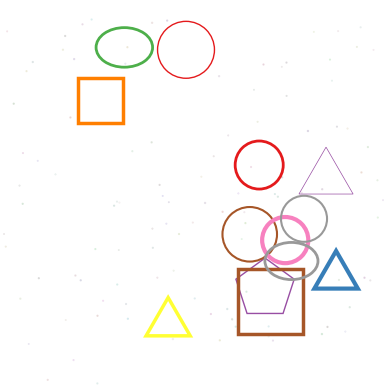[{"shape": "circle", "thickness": 1, "radius": 0.37, "center": [0.483, 0.871]}, {"shape": "circle", "thickness": 2, "radius": 0.31, "center": [0.673, 0.571]}, {"shape": "triangle", "thickness": 3, "radius": 0.33, "center": [0.873, 0.283]}, {"shape": "oval", "thickness": 2, "radius": 0.37, "center": [0.323, 0.877]}, {"shape": "triangle", "thickness": 0.5, "radius": 0.41, "center": [0.847, 0.537]}, {"shape": "pentagon", "thickness": 1, "radius": 0.4, "center": [0.688, 0.25]}, {"shape": "square", "thickness": 2.5, "radius": 0.29, "center": [0.261, 0.738]}, {"shape": "triangle", "thickness": 2.5, "radius": 0.33, "center": [0.437, 0.161]}, {"shape": "square", "thickness": 2.5, "radius": 0.42, "center": [0.703, 0.217]}, {"shape": "circle", "thickness": 1.5, "radius": 0.35, "center": [0.649, 0.391]}, {"shape": "circle", "thickness": 3, "radius": 0.3, "center": [0.741, 0.376]}, {"shape": "circle", "thickness": 1.5, "radius": 0.3, "center": [0.79, 0.432]}, {"shape": "oval", "thickness": 2, "radius": 0.34, "center": [0.757, 0.322]}]